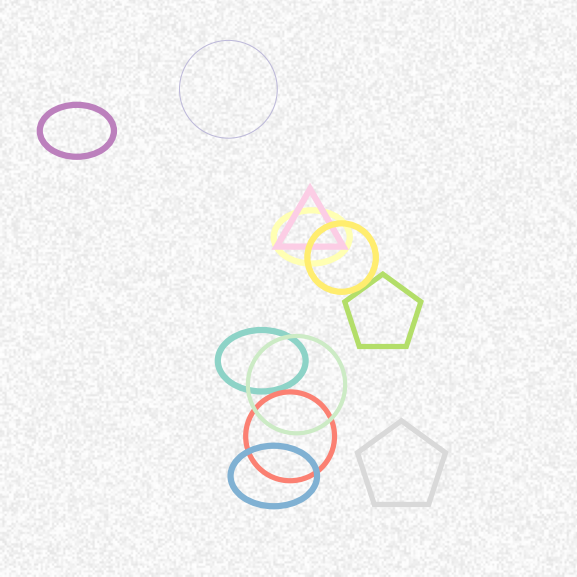[{"shape": "oval", "thickness": 3, "radius": 0.38, "center": [0.453, 0.374]}, {"shape": "oval", "thickness": 3, "radius": 0.33, "center": [0.54, 0.589]}, {"shape": "circle", "thickness": 0.5, "radius": 0.42, "center": [0.395, 0.845]}, {"shape": "circle", "thickness": 2.5, "radius": 0.38, "center": [0.502, 0.244]}, {"shape": "oval", "thickness": 3, "radius": 0.37, "center": [0.474, 0.175]}, {"shape": "pentagon", "thickness": 2.5, "radius": 0.35, "center": [0.663, 0.455]}, {"shape": "triangle", "thickness": 3, "radius": 0.33, "center": [0.537, 0.605]}, {"shape": "pentagon", "thickness": 2.5, "radius": 0.4, "center": [0.695, 0.19]}, {"shape": "oval", "thickness": 3, "radius": 0.32, "center": [0.133, 0.773]}, {"shape": "circle", "thickness": 2, "radius": 0.42, "center": [0.513, 0.333]}, {"shape": "circle", "thickness": 3, "radius": 0.3, "center": [0.592, 0.553]}]